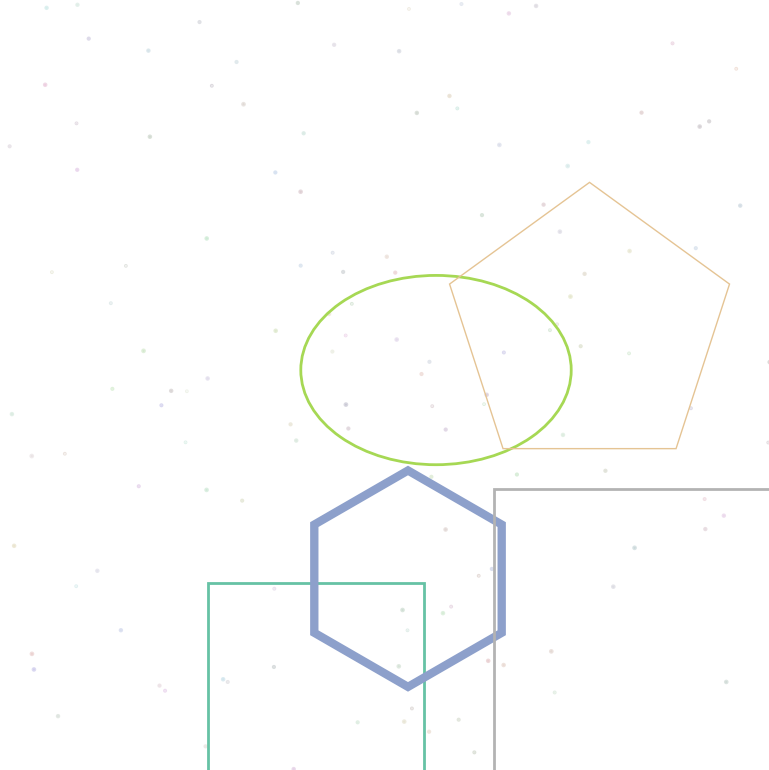[{"shape": "square", "thickness": 1, "radius": 0.7, "center": [0.41, 0.102]}, {"shape": "hexagon", "thickness": 3, "radius": 0.7, "center": [0.53, 0.248]}, {"shape": "oval", "thickness": 1, "radius": 0.88, "center": [0.566, 0.519]}, {"shape": "pentagon", "thickness": 0.5, "radius": 0.96, "center": [0.766, 0.572]}, {"shape": "square", "thickness": 1, "radius": 0.97, "center": [0.835, 0.172]}]